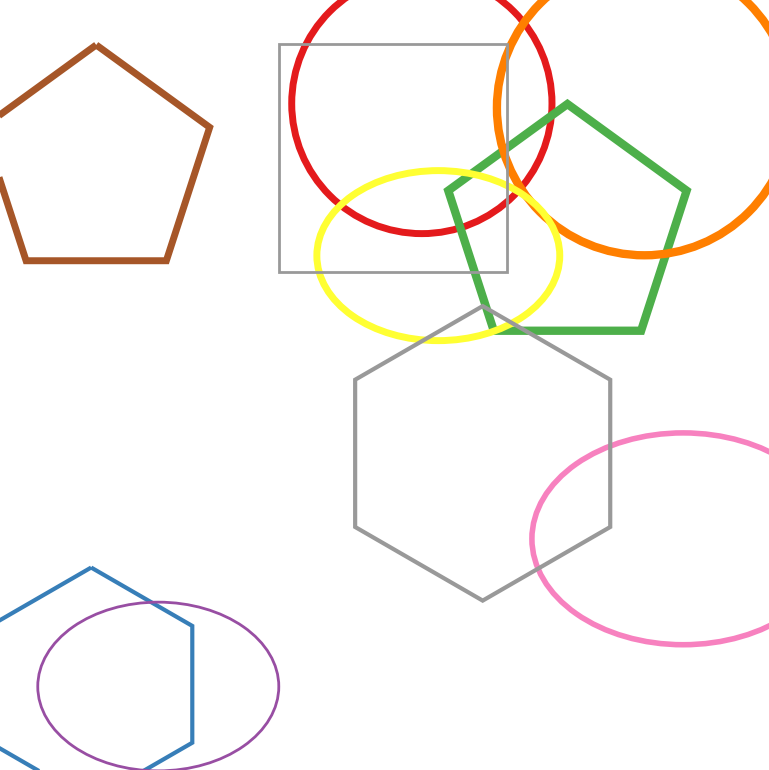[{"shape": "circle", "thickness": 2.5, "radius": 0.85, "center": [0.548, 0.866]}, {"shape": "hexagon", "thickness": 1.5, "radius": 0.76, "center": [0.118, 0.111]}, {"shape": "pentagon", "thickness": 3, "radius": 0.81, "center": [0.737, 0.702]}, {"shape": "oval", "thickness": 1, "radius": 0.78, "center": [0.206, 0.108]}, {"shape": "circle", "thickness": 3, "radius": 0.96, "center": [0.837, 0.86]}, {"shape": "oval", "thickness": 2.5, "radius": 0.79, "center": [0.569, 0.668]}, {"shape": "pentagon", "thickness": 2.5, "radius": 0.77, "center": [0.125, 0.787]}, {"shape": "oval", "thickness": 2, "radius": 0.98, "center": [0.887, 0.3]}, {"shape": "hexagon", "thickness": 1.5, "radius": 0.96, "center": [0.627, 0.411]}, {"shape": "square", "thickness": 1, "radius": 0.74, "center": [0.51, 0.795]}]